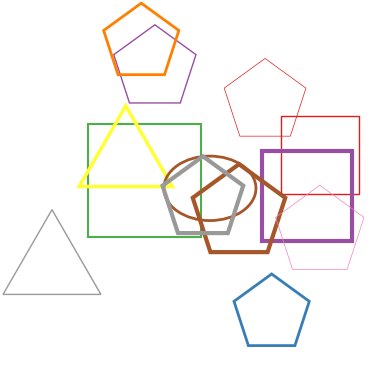[{"shape": "pentagon", "thickness": 0.5, "radius": 0.56, "center": [0.689, 0.737]}, {"shape": "square", "thickness": 1, "radius": 0.5, "center": [0.83, 0.597]}, {"shape": "pentagon", "thickness": 2, "radius": 0.51, "center": [0.706, 0.186]}, {"shape": "square", "thickness": 1.5, "radius": 0.74, "center": [0.376, 0.531]}, {"shape": "pentagon", "thickness": 1, "radius": 0.56, "center": [0.402, 0.823]}, {"shape": "square", "thickness": 3, "radius": 0.58, "center": [0.797, 0.491]}, {"shape": "pentagon", "thickness": 2, "radius": 0.51, "center": [0.367, 0.889]}, {"shape": "triangle", "thickness": 2.5, "radius": 0.7, "center": [0.327, 0.585]}, {"shape": "pentagon", "thickness": 3, "radius": 0.63, "center": [0.621, 0.447]}, {"shape": "oval", "thickness": 2, "radius": 0.6, "center": [0.545, 0.511]}, {"shape": "pentagon", "thickness": 0.5, "radius": 0.6, "center": [0.831, 0.398]}, {"shape": "pentagon", "thickness": 3, "radius": 0.55, "center": [0.527, 0.484]}, {"shape": "triangle", "thickness": 1, "radius": 0.73, "center": [0.135, 0.309]}]